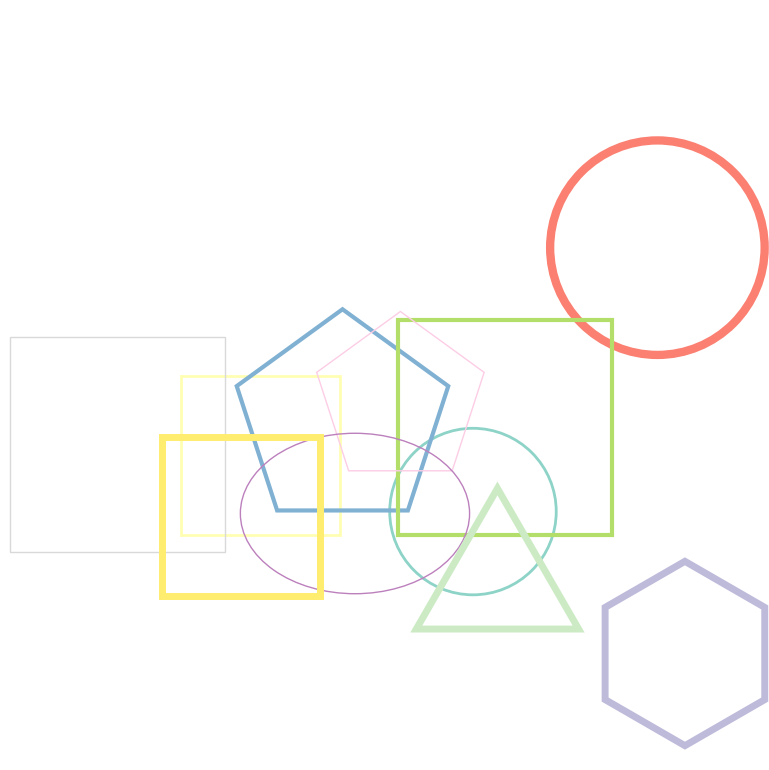[{"shape": "circle", "thickness": 1, "radius": 0.54, "center": [0.614, 0.336]}, {"shape": "square", "thickness": 1, "radius": 0.52, "center": [0.338, 0.408]}, {"shape": "hexagon", "thickness": 2.5, "radius": 0.6, "center": [0.89, 0.151]}, {"shape": "circle", "thickness": 3, "radius": 0.7, "center": [0.854, 0.678]}, {"shape": "pentagon", "thickness": 1.5, "radius": 0.72, "center": [0.445, 0.454]}, {"shape": "square", "thickness": 1.5, "radius": 0.7, "center": [0.656, 0.445]}, {"shape": "pentagon", "thickness": 0.5, "radius": 0.57, "center": [0.52, 0.481]}, {"shape": "square", "thickness": 0.5, "radius": 0.7, "center": [0.152, 0.423]}, {"shape": "oval", "thickness": 0.5, "radius": 0.74, "center": [0.461, 0.333]}, {"shape": "triangle", "thickness": 2.5, "radius": 0.61, "center": [0.646, 0.244]}, {"shape": "square", "thickness": 2.5, "radius": 0.51, "center": [0.313, 0.329]}]